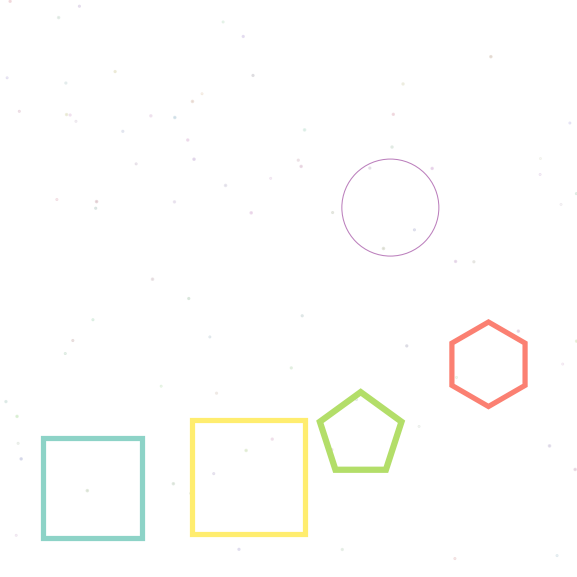[{"shape": "square", "thickness": 2.5, "radius": 0.43, "center": [0.16, 0.154]}, {"shape": "hexagon", "thickness": 2.5, "radius": 0.37, "center": [0.846, 0.368]}, {"shape": "pentagon", "thickness": 3, "radius": 0.37, "center": [0.625, 0.246]}, {"shape": "circle", "thickness": 0.5, "radius": 0.42, "center": [0.676, 0.64]}, {"shape": "square", "thickness": 2.5, "radius": 0.49, "center": [0.43, 0.173]}]